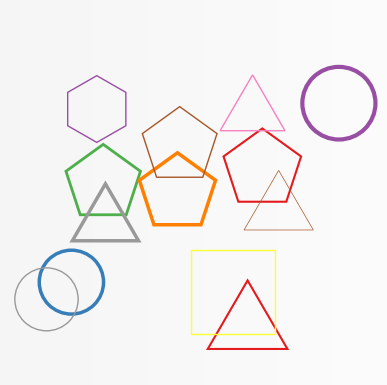[{"shape": "triangle", "thickness": 1.5, "radius": 0.59, "center": [0.639, 0.153]}, {"shape": "pentagon", "thickness": 1.5, "radius": 0.53, "center": [0.677, 0.561]}, {"shape": "circle", "thickness": 2.5, "radius": 0.41, "center": [0.184, 0.267]}, {"shape": "pentagon", "thickness": 2, "radius": 0.51, "center": [0.266, 0.524]}, {"shape": "circle", "thickness": 3, "radius": 0.47, "center": [0.875, 0.732]}, {"shape": "hexagon", "thickness": 1, "radius": 0.43, "center": [0.25, 0.717]}, {"shape": "pentagon", "thickness": 2.5, "radius": 0.52, "center": [0.458, 0.5]}, {"shape": "square", "thickness": 1, "radius": 0.54, "center": [0.601, 0.241]}, {"shape": "pentagon", "thickness": 1, "radius": 0.51, "center": [0.464, 0.622]}, {"shape": "triangle", "thickness": 0.5, "radius": 0.52, "center": [0.719, 0.454]}, {"shape": "triangle", "thickness": 1, "radius": 0.48, "center": [0.652, 0.709]}, {"shape": "circle", "thickness": 1, "radius": 0.41, "center": [0.12, 0.223]}, {"shape": "triangle", "thickness": 2.5, "radius": 0.49, "center": [0.272, 0.424]}]